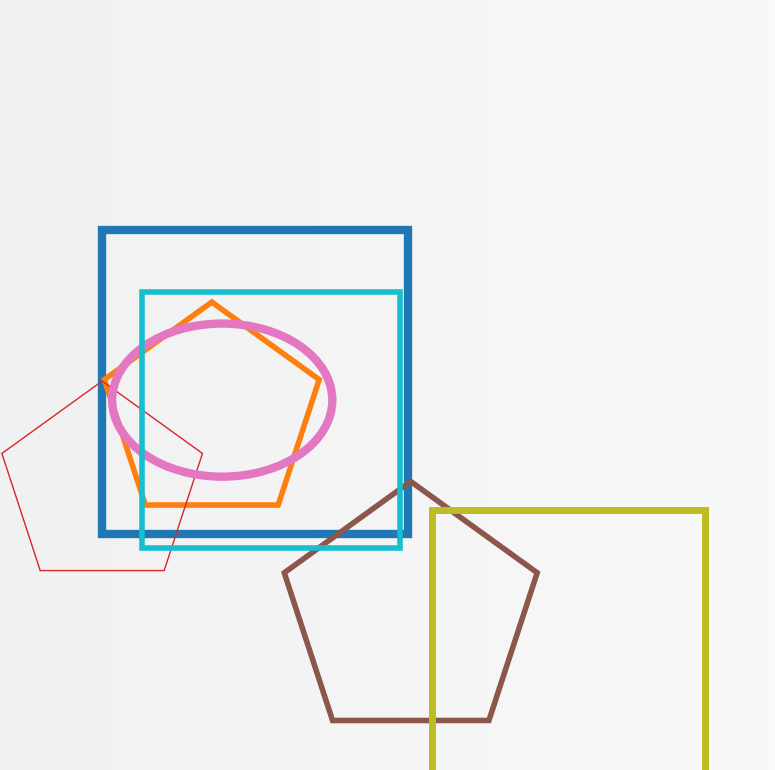[{"shape": "square", "thickness": 3, "radius": 0.99, "center": [0.329, 0.504]}, {"shape": "pentagon", "thickness": 2, "radius": 0.73, "center": [0.273, 0.462]}, {"shape": "pentagon", "thickness": 0.5, "radius": 0.68, "center": [0.132, 0.369]}, {"shape": "pentagon", "thickness": 2, "radius": 0.86, "center": [0.53, 0.203]}, {"shape": "oval", "thickness": 3, "radius": 0.71, "center": [0.287, 0.48]}, {"shape": "square", "thickness": 2.5, "radius": 0.88, "center": [0.733, 0.161]}, {"shape": "square", "thickness": 2, "radius": 0.83, "center": [0.35, 0.455]}]